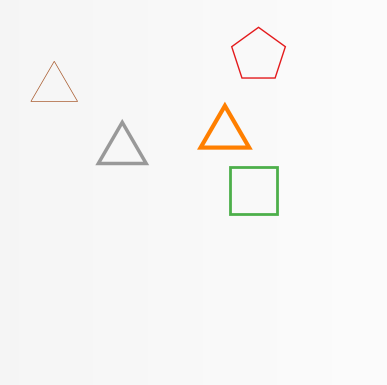[{"shape": "pentagon", "thickness": 1, "radius": 0.36, "center": [0.667, 0.856]}, {"shape": "square", "thickness": 2, "radius": 0.31, "center": [0.654, 0.505]}, {"shape": "triangle", "thickness": 3, "radius": 0.36, "center": [0.58, 0.653]}, {"shape": "triangle", "thickness": 0.5, "radius": 0.35, "center": [0.14, 0.771]}, {"shape": "triangle", "thickness": 2.5, "radius": 0.36, "center": [0.315, 0.611]}]